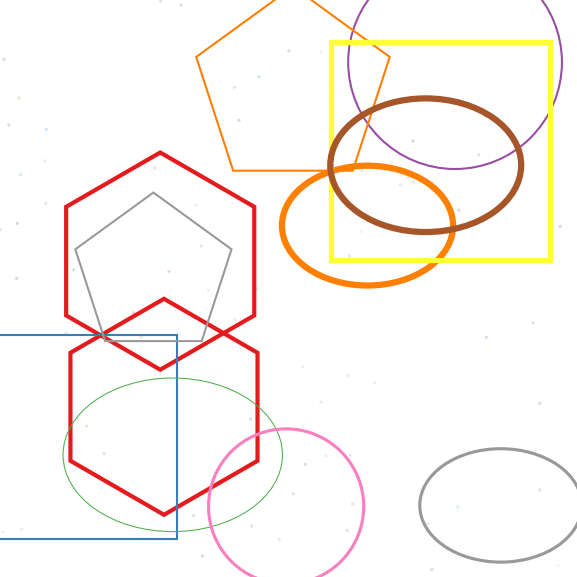[{"shape": "hexagon", "thickness": 2, "radius": 0.94, "center": [0.284, 0.295]}, {"shape": "hexagon", "thickness": 2, "radius": 0.94, "center": [0.277, 0.547]}, {"shape": "square", "thickness": 1, "radius": 0.88, "center": [0.13, 0.243]}, {"shape": "oval", "thickness": 0.5, "radius": 0.95, "center": [0.299, 0.212]}, {"shape": "circle", "thickness": 1, "radius": 0.93, "center": [0.788, 0.892]}, {"shape": "oval", "thickness": 3, "radius": 0.74, "center": [0.636, 0.608]}, {"shape": "pentagon", "thickness": 1, "radius": 0.88, "center": [0.507, 0.846]}, {"shape": "square", "thickness": 2.5, "radius": 0.95, "center": [0.762, 0.738]}, {"shape": "oval", "thickness": 3, "radius": 0.83, "center": [0.737, 0.713]}, {"shape": "circle", "thickness": 1.5, "radius": 0.67, "center": [0.495, 0.122]}, {"shape": "pentagon", "thickness": 1, "radius": 0.71, "center": [0.266, 0.524]}, {"shape": "oval", "thickness": 1.5, "radius": 0.7, "center": [0.867, 0.124]}]